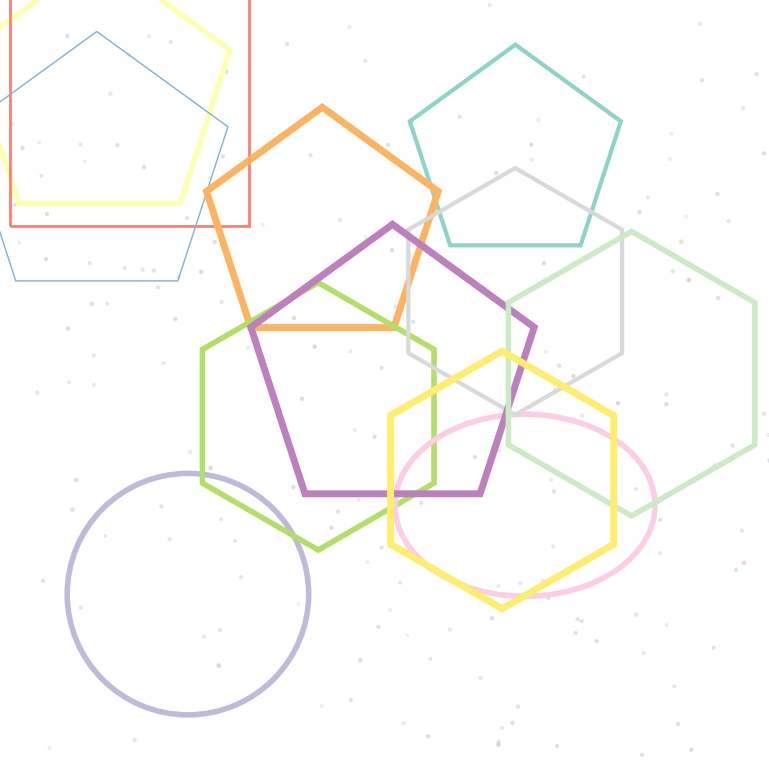[{"shape": "pentagon", "thickness": 1.5, "radius": 0.72, "center": [0.669, 0.798]}, {"shape": "pentagon", "thickness": 2, "radius": 0.89, "center": [0.129, 0.88]}, {"shape": "circle", "thickness": 2, "radius": 0.78, "center": [0.244, 0.228]}, {"shape": "square", "thickness": 1, "radius": 0.78, "center": [0.168, 0.861]}, {"shape": "pentagon", "thickness": 0.5, "radius": 0.9, "center": [0.126, 0.78]}, {"shape": "pentagon", "thickness": 2.5, "radius": 0.79, "center": [0.419, 0.703]}, {"shape": "hexagon", "thickness": 2, "radius": 0.87, "center": [0.413, 0.459]}, {"shape": "oval", "thickness": 2, "radius": 0.84, "center": [0.682, 0.344]}, {"shape": "hexagon", "thickness": 1.5, "radius": 0.8, "center": [0.669, 0.622]}, {"shape": "pentagon", "thickness": 2.5, "radius": 0.97, "center": [0.51, 0.515]}, {"shape": "hexagon", "thickness": 2, "radius": 0.92, "center": [0.82, 0.515]}, {"shape": "hexagon", "thickness": 2.5, "radius": 0.84, "center": [0.652, 0.377]}]